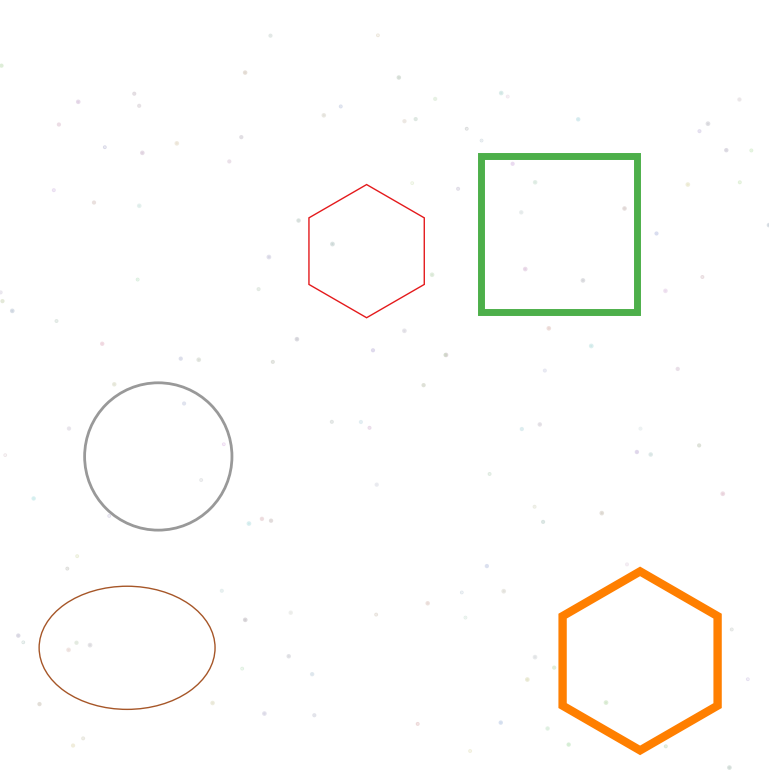[{"shape": "hexagon", "thickness": 0.5, "radius": 0.43, "center": [0.476, 0.674]}, {"shape": "square", "thickness": 2.5, "radius": 0.51, "center": [0.726, 0.696]}, {"shape": "hexagon", "thickness": 3, "radius": 0.58, "center": [0.831, 0.142]}, {"shape": "oval", "thickness": 0.5, "radius": 0.57, "center": [0.165, 0.159]}, {"shape": "circle", "thickness": 1, "radius": 0.48, "center": [0.206, 0.407]}]